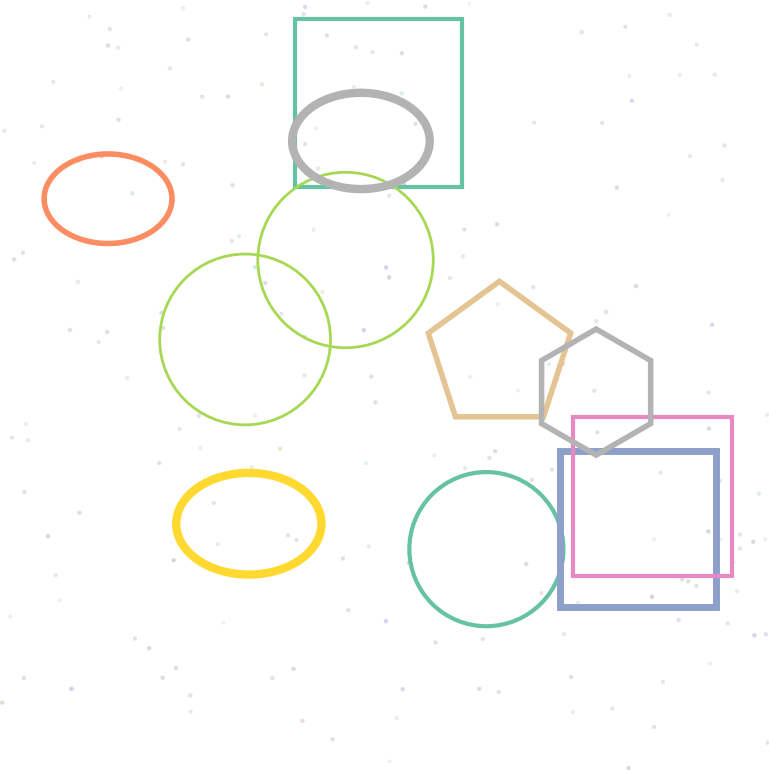[{"shape": "circle", "thickness": 1.5, "radius": 0.5, "center": [0.632, 0.287]}, {"shape": "square", "thickness": 1.5, "radius": 0.54, "center": [0.492, 0.866]}, {"shape": "oval", "thickness": 2, "radius": 0.42, "center": [0.14, 0.742]}, {"shape": "square", "thickness": 2.5, "radius": 0.5, "center": [0.828, 0.313]}, {"shape": "square", "thickness": 1.5, "radius": 0.51, "center": [0.848, 0.355]}, {"shape": "circle", "thickness": 1, "radius": 0.57, "center": [0.449, 0.662]}, {"shape": "circle", "thickness": 1, "radius": 0.55, "center": [0.318, 0.559]}, {"shape": "oval", "thickness": 3, "radius": 0.47, "center": [0.323, 0.32]}, {"shape": "pentagon", "thickness": 2, "radius": 0.49, "center": [0.649, 0.537]}, {"shape": "hexagon", "thickness": 2, "radius": 0.41, "center": [0.774, 0.491]}, {"shape": "oval", "thickness": 3, "radius": 0.45, "center": [0.469, 0.817]}]